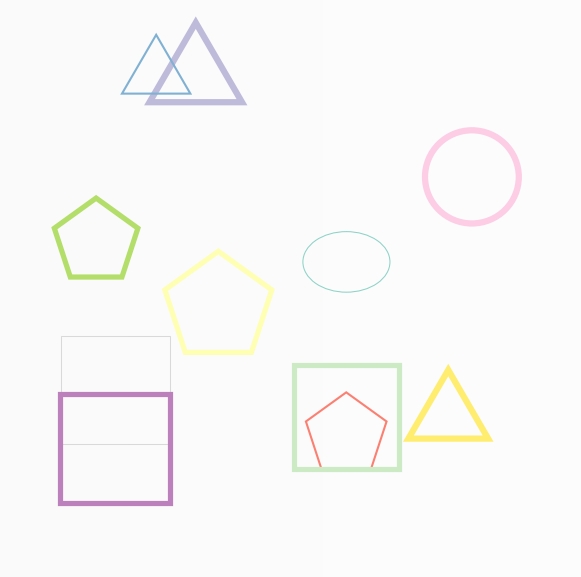[{"shape": "oval", "thickness": 0.5, "radius": 0.37, "center": [0.596, 0.546]}, {"shape": "pentagon", "thickness": 2.5, "radius": 0.48, "center": [0.376, 0.467]}, {"shape": "triangle", "thickness": 3, "radius": 0.46, "center": [0.337, 0.868]}, {"shape": "pentagon", "thickness": 1, "radius": 0.36, "center": [0.596, 0.247]}, {"shape": "triangle", "thickness": 1, "radius": 0.34, "center": [0.269, 0.871]}, {"shape": "pentagon", "thickness": 2.5, "radius": 0.38, "center": [0.165, 0.581]}, {"shape": "circle", "thickness": 3, "radius": 0.4, "center": [0.812, 0.693]}, {"shape": "square", "thickness": 0.5, "radius": 0.47, "center": [0.199, 0.324]}, {"shape": "square", "thickness": 2.5, "radius": 0.47, "center": [0.198, 0.223]}, {"shape": "square", "thickness": 2.5, "radius": 0.45, "center": [0.596, 0.277]}, {"shape": "triangle", "thickness": 3, "radius": 0.4, "center": [0.771, 0.279]}]